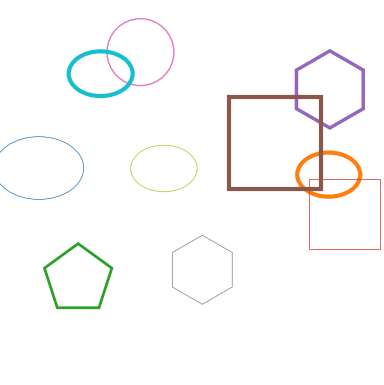[{"shape": "oval", "thickness": 0.5, "radius": 0.58, "center": [0.101, 0.564]}, {"shape": "oval", "thickness": 3, "radius": 0.41, "center": [0.854, 0.546]}, {"shape": "pentagon", "thickness": 2, "radius": 0.46, "center": [0.203, 0.275]}, {"shape": "square", "thickness": 0.5, "radius": 0.46, "center": [0.895, 0.444]}, {"shape": "hexagon", "thickness": 2.5, "radius": 0.5, "center": [0.857, 0.768]}, {"shape": "square", "thickness": 3, "radius": 0.59, "center": [0.714, 0.629]}, {"shape": "circle", "thickness": 1, "radius": 0.43, "center": [0.365, 0.865]}, {"shape": "hexagon", "thickness": 0.5, "radius": 0.45, "center": [0.526, 0.299]}, {"shape": "oval", "thickness": 0.5, "radius": 0.43, "center": [0.426, 0.562]}, {"shape": "oval", "thickness": 3, "radius": 0.42, "center": [0.261, 0.809]}]